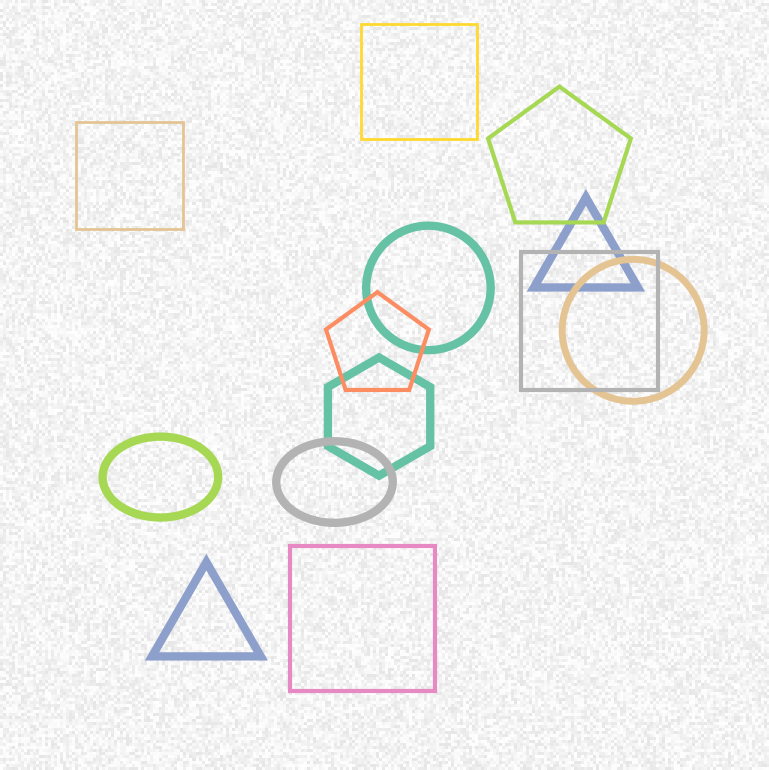[{"shape": "circle", "thickness": 3, "radius": 0.4, "center": [0.556, 0.626]}, {"shape": "hexagon", "thickness": 3, "radius": 0.38, "center": [0.492, 0.459]}, {"shape": "pentagon", "thickness": 1.5, "radius": 0.35, "center": [0.49, 0.55]}, {"shape": "triangle", "thickness": 3, "radius": 0.41, "center": [0.268, 0.188]}, {"shape": "triangle", "thickness": 3, "radius": 0.39, "center": [0.761, 0.666]}, {"shape": "square", "thickness": 1.5, "radius": 0.47, "center": [0.471, 0.197]}, {"shape": "pentagon", "thickness": 1.5, "radius": 0.49, "center": [0.727, 0.79]}, {"shape": "oval", "thickness": 3, "radius": 0.38, "center": [0.208, 0.38]}, {"shape": "square", "thickness": 1, "radius": 0.38, "center": [0.544, 0.894]}, {"shape": "square", "thickness": 1, "radius": 0.35, "center": [0.168, 0.772]}, {"shape": "circle", "thickness": 2.5, "radius": 0.46, "center": [0.822, 0.571]}, {"shape": "oval", "thickness": 3, "radius": 0.38, "center": [0.434, 0.374]}, {"shape": "square", "thickness": 1.5, "radius": 0.45, "center": [0.766, 0.583]}]